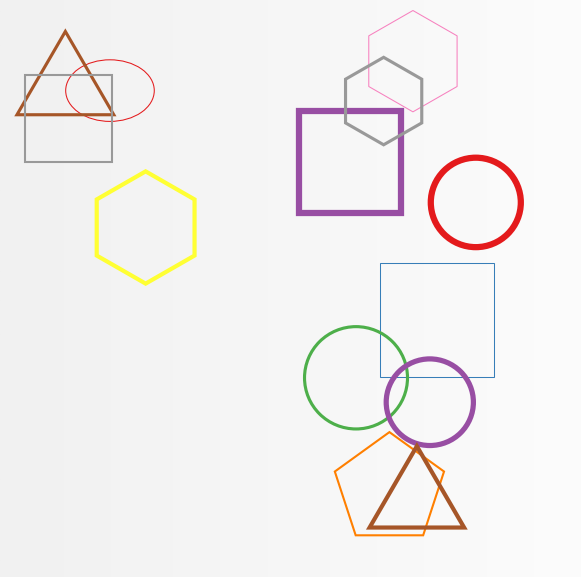[{"shape": "circle", "thickness": 3, "radius": 0.39, "center": [0.819, 0.649]}, {"shape": "oval", "thickness": 0.5, "radius": 0.38, "center": [0.189, 0.842]}, {"shape": "square", "thickness": 0.5, "radius": 0.49, "center": [0.752, 0.445]}, {"shape": "circle", "thickness": 1.5, "radius": 0.44, "center": [0.612, 0.345]}, {"shape": "circle", "thickness": 2.5, "radius": 0.38, "center": [0.739, 0.303]}, {"shape": "square", "thickness": 3, "radius": 0.44, "center": [0.602, 0.718]}, {"shape": "pentagon", "thickness": 1, "radius": 0.49, "center": [0.67, 0.152]}, {"shape": "hexagon", "thickness": 2, "radius": 0.49, "center": [0.251, 0.605]}, {"shape": "triangle", "thickness": 2, "radius": 0.47, "center": [0.717, 0.133]}, {"shape": "triangle", "thickness": 1.5, "radius": 0.48, "center": [0.112, 0.849]}, {"shape": "hexagon", "thickness": 0.5, "radius": 0.44, "center": [0.71, 0.893]}, {"shape": "hexagon", "thickness": 1.5, "radius": 0.38, "center": [0.66, 0.824]}, {"shape": "square", "thickness": 1, "radius": 0.37, "center": [0.118, 0.794]}]